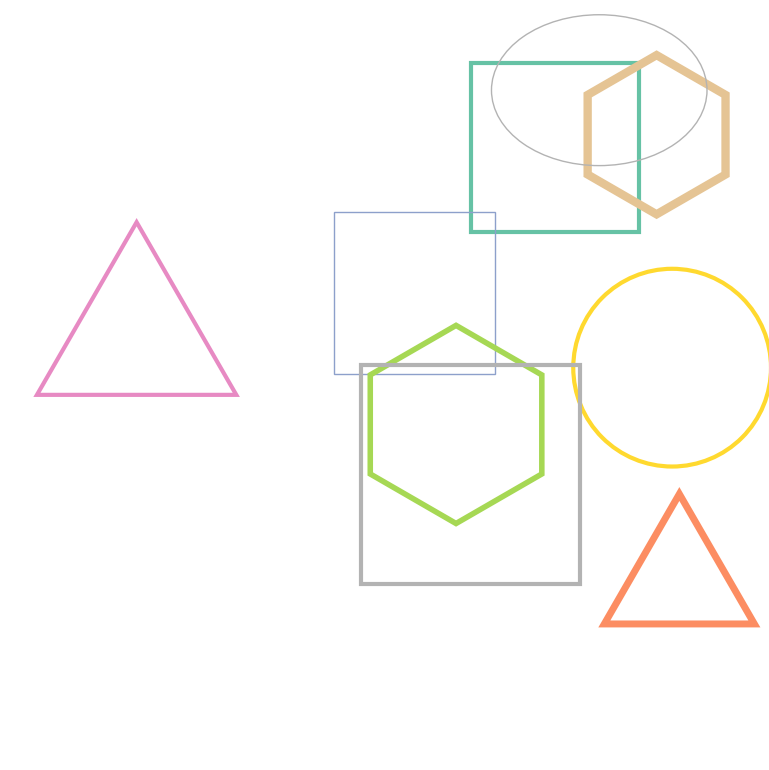[{"shape": "square", "thickness": 1.5, "radius": 0.55, "center": [0.721, 0.809]}, {"shape": "triangle", "thickness": 2.5, "radius": 0.56, "center": [0.882, 0.246]}, {"shape": "square", "thickness": 0.5, "radius": 0.52, "center": [0.538, 0.62]}, {"shape": "triangle", "thickness": 1.5, "radius": 0.75, "center": [0.177, 0.562]}, {"shape": "hexagon", "thickness": 2, "radius": 0.64, "center": [0.592, 0.449]}, {"shape": "circle", "thickness": 1.5, "radius": 0.64, "center": [0.873, 0.523]}, {"shape": "hexagon", "thickness": 3, "radius": 0.52, "center": [0.853, 0.825]}, {"shape": "square", "thickness": 1.5, "radius": 0.71, "center": [0.611, 0.384]}, {"shape": "oval", "thickness": 0.5, "radius": 0.7, "center": [0.778, 0.883]}]